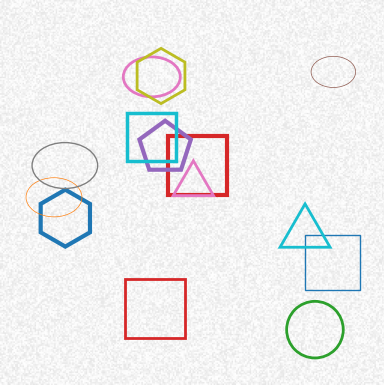[{"shape": "square", "thickness": 1, "radius": 0.36, "center": [0.864, 0.319]}, {"shape": "hexagon", "thickness": 3, "radius": 0.37, "center": [0.17, 0.433]}, {"shape": "oval", "thickness": 0.5, "radius": 0.36, "center": [0.14, 0.488]}, {"shape": "circle", "thickness": 2, "radius": 0.37, "center": [0.818, 0.144]}, {"shape": "square", "thickness": 2, "radius": 0.39, "center": [0.402, 0.199]}, {"shape": "square", "thickness": 3, "radius": 0.39, "center": [0.514, 0.57]}, {"shape": "pentagon", "thickness": 3, "radius": 0.35, "center": [0.429, 0.616]}, {"shape": "oval", "thickness": 0.5, "radius": 0.29, "center": [0.866, 0.813]}, {"shape": "oval", "thickness": 2, "radius": 0.37, "center": [0.394, 0.8]}, {"shape": "triangle", "thickness": 2, "radius": 0.3, "center": [0.502, 0.522]}, {"shape": "oval", "thickness": 1, "radius": 0.43, "center": [0.168, 0.57]}, {"shape": "hexagon", "thickness": 2, "radius": 0.36, "center": [0.418, 0.803]}, {"shape": "square", "thickness": 2.5, "radius": 0.31, "center": [0.394, 0.643]}, {"shape": "triangle", "thickness": 2, "radius": 0.38, "center": [0.792, 0.395]}]